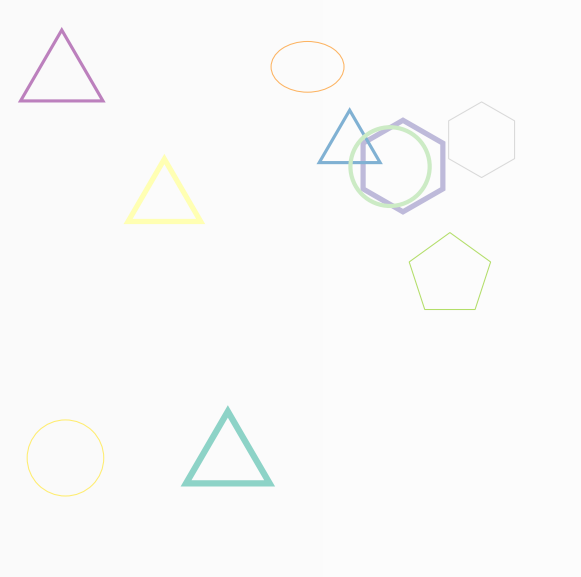[{"shape": "triangle", "thickness": 3, "radius": 0.42, "center": [0.392, 0.204]}, {"shape": "triangle", "thickness": 2.5, "radius": 0.36, "center": [0.283, 0.652]}, {"shape": "hexagon", "thickness": 2.5, "radius": 0.4, "center": [0.693, 0.712]}, {"shape": "triangle", "thickness": 1.5, "radius": 0.3, "center": [0.602, 0.748]}, {"shape": "oval", "thickness": 0.5, "radius": 0.31, "center": [0.529, 0.883]}, {"shape": "pentagon", "thickness": 0.5, "radius": 0.37, "center": [0.774, 0.523]}, {"shape": "hexagon", "thickness": 0.5, "radius": 0.33, "center": [0.829, 0.757]}, {"shape": "triangle", "thickness": 1.5, "radius": 0.41, "center": [0.106, 0.865]}, {"shape": "circle", "thickness": 2, "radius": 0.34, "center": [0.671, 0.711]}, {"shape": "circle", "thickness": 0.5, "radius": 0.33, "center": [0.113, 0.206]}]